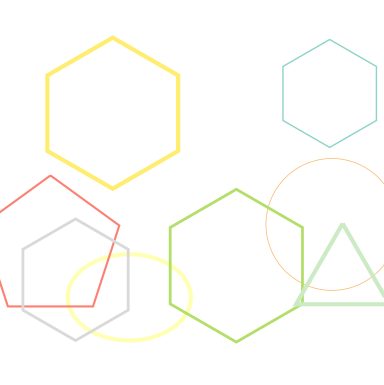[{"shape": "hexagon", "thickness": 1, "radius": 0.7, "center": [0.856, 0.757]}, {"shape": "oval", "thickness": 3, "radius": 0.8, "center": [0.336, 0.228]}, {"shape": "pentagon", "thickness": 1.5, "radius": 0.94, "center": [0.131, 0.356]}, {"shape": "circle", "thickness": 0.5, "radius": 0.86, "center": [0.862, 0.417]}, {"shape": "hexagon", "thickness": 2, "radius": 0.99, "center": [0.614, 0.31]}, {"shape": "hexagon", "thickness": 2, "radius": 0.79, "center": [0.196, 0.273]}, {"shape": "triangle", "thickness": 3, "radius": 0.7, "center": [0.89, 0.28]}, {"shape": "hexagon", "thickness": 3, "radius": 0.98, "center": [0.293, 0.706]}]